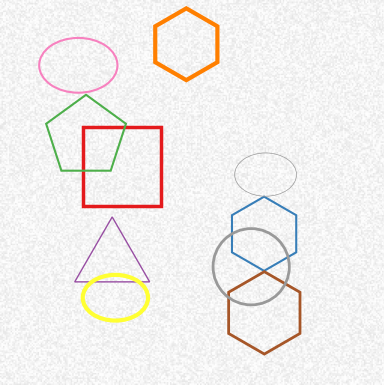[{"shape": "square", "thickness": 2.5, "radius": 0.51, "center": [0.317, 0.567]}, {"shape": "hexagon", "thickness": 1.5, "radius": 0.48, "center": [0.686, 0.393]}, {"shape": "pentagon", "thickness": 1.5, "radius": 0.54, "center": [0.223, 0.645]}, {"shape": "triangle", "thickness": 1, "radius": 0.56, "center": [0.291, 0.324]}, {"shape": "hexagon", "thickness": 3, "radius": 0.47, "center": [0.484, 0.885]}, {"shape": "oval", "thickness": 3, "radius": 0.42, "center": [0.3, 0.227]}, {"shape": "hexagon", "thickness": 2, "radius": 0.54, "center": [0.687, 0.187]}, {"shape": "oval", "thickness": 1.5, "radius": 0.51, "center": [0.203, 0.83]}, {"shape": "circle", "thickness": 2, "radius": 0.5, "center": [0.652, 0.307]}, {"shape": "oval", "thickness": 0.5, "radius": 0.4, "center": [0.69, 0.547]}]